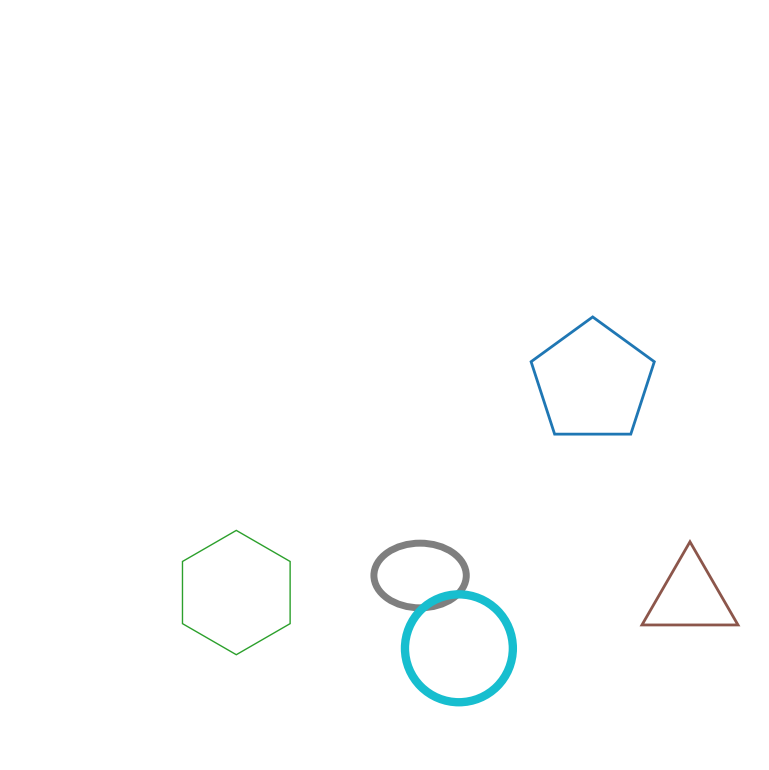[{"shape": "pentagon", "thickness": 1, "radius": 0.42, "center": [0.77, 0.504]}, {"shape": "hexagon", "thickness": 0.5, "radius": 0.4, "center": [0.307, 0.23]}, {"shape": "triangle", "thickness": 1, "radius": 0.36, "center": [0.896, 0.224]}, {"shape": "oval", "thickness": 2.5, "radius": 0.3, "center": [0.546, 0.253]}, {"shape": "circle", "thickness": 3, "radius": 0.35, "center": [0.596, 0.158]}]